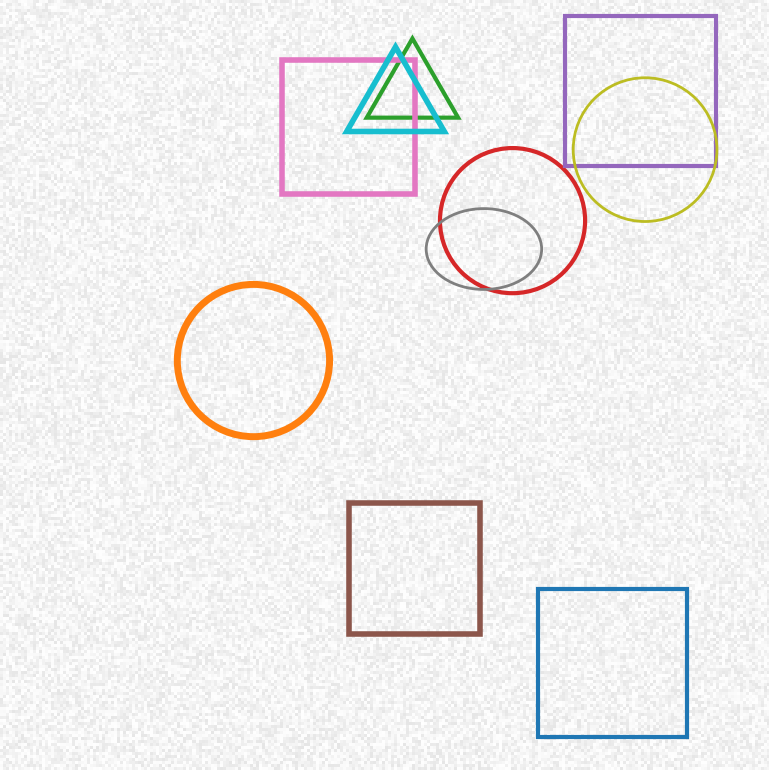[{"shape": "square", "thickness": 1.5, "radius": 0.48, "center": [0.795, 0.139]}, {"shape": "circle", "thickness": 2.5, "radius": 0.49, "center": [0.329, 0.532]}, {"shape": "triangle", "thickness": 1.5, "radius": 0.34, "center": [0.536, 0.881]}, {"shape": "circle", "thickness": 1.5, "radius": 0.47, "center": [0.666, 0.713]}, {"shape": "square", "thickness": 1.5, "radius": 0.49, "center": [0.832, 0.882]}, {"shape": "square", "thickness": 2, "radius": 0.42, "center": [0.538, 0.261]}, {"shape": "square", "thickness": 2, "radius": 0.43, "center": [0.453, 0.835]}, {"shape": "oval", "thickness": 1, "radius": 0.37, "center": [0.628, 0.677]}, {"shape": "circle", "thickness": 1, "radius": 0.47, "center": [0.838, 0.806]}, {"shape": "triangle", "thickness": 2, "radius": 0.37, "center": [0.514, 0.866]}]